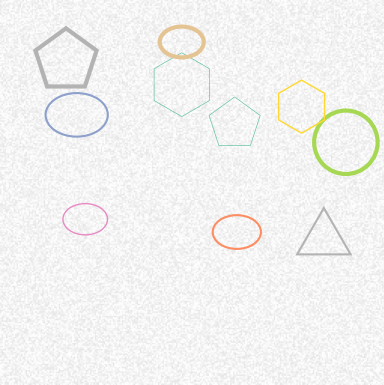[{"shape": "hexagon", "thickness": 0.5, "radius": 0.41, "center": [0.472, 0.78]}, {"shape": "pentagon", "thickness": 0.5, "radius": 0.35, "center": [0.609, 0.678]}, {"shape": "oval", "thickness": 1.5, "radius": 0.31, "center": [0.615, 0.397]}, {"shape": "oval", "thickness": 1.5, "radius": 0.4, "center": [0.199, 0.702]}, {"shape": "oval", "thickness": 1, "radius": 0.29, "center": [0.221, 0.431]}, {"shape": "circle", "thickness": 3, "radius": 0.41, "center": [0.898, 0.63]}, {"shape": "hexagon", "thickness": 1, "radius": 0.34, "center": [0.783, 0.723]}, {"shape": "oval", "thickness": 3, "radius": 0.29, "center": [0.472, 0.891]}, {"shape": "pentagon", "thickness": 3, "radius": 0.42, "center": [0.171, 0.843]}, {"shape": "triangle", "thickness": 1.5, "radius": 0.4, "center": [0.841, 0.379]}]